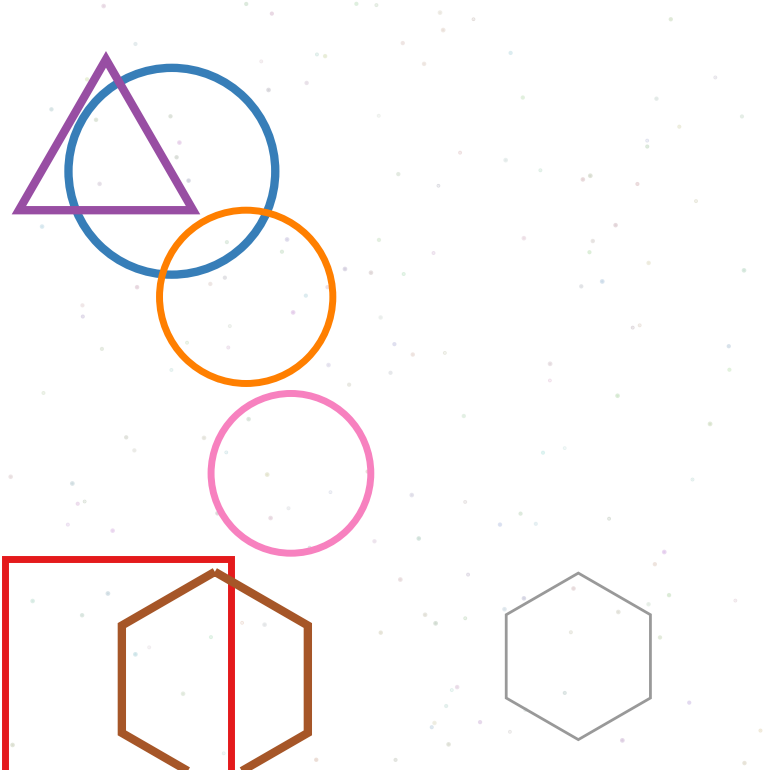[{"shape": "square", "thickness": 2.5, "radius": 0.73, "center": [0.153, 0.128]}, {"shape": "circle", "thickness": 3, "radius": 0.67, "center": [0.223, 0.778]}, {"shape": "triangle", "thickness": 3, "radius": 0.65, "center": [0.138, 0.792]}, {"shape": "circle", "thickness": 2.5, "radius": 0.56, "center": [0.32, 0.614]}, {"shape": "hexagon", "thickness": 3, "radius": 0.7, "center": [0.279, 0.118]}, {"shape": "circle", "thickness": 2.5, "radius": 0.52, "center": [0.378, 0.385]}, {"shape": "hexagon", "thickness": 1, "radius": 0.54, "center": [0.751, 0.148]}]